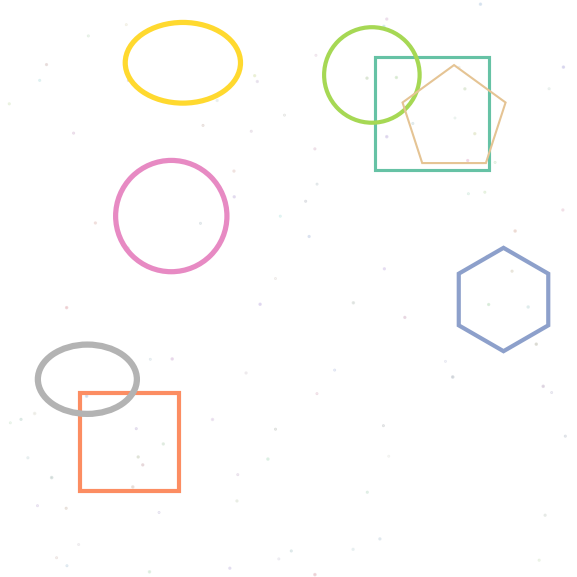[{"shape": "square", "thickness": 1.5, "radius": 0.49, "center": [0.748, 0.802]}, {"shape": "square", "thickness": 2, "radius": 0.43, "center": [0.224, 0.234]}, {"shape": "hexagon", "thickness": 2, "radius": 0.45, "center": [0.872, 0.48]}, {"shape": "circle", "thickness": 2.5, "radius": 0.48, "center": [0.297, 0.625]}, {"shape": "circle", "thickness": 2, "radius": 0.41, "center": [0.644, 0.869]}, {"shape": "oval", "thickness": 2.5, "radius": 0.5, "center": [0.317, 0.89]}, {"shape": "pentagon", "thickness": 1, "radius": 0.47, "center": [0.786, 0.793]}, {"shape": "oval", "thickness": 3, "radius": 0.43, "center": [0.151, 0.342]}]